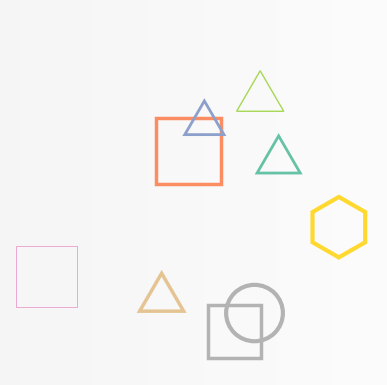[{"shape": "triangle", "thickness": 2, "radius": 0.32, "center": [0.719, 0.583]}, {"shape": "square", "thickness": 2.5, "radius": 0.42, "center": [0.486, 0.608]}, {"shape": "triangle", "thickness": 2, "radius": 0.29, "center": [0.527, 0.679]}, {"shape": "square", "thickness": 0.5, "radius": 0.39, "center": [0.119, 0.282]}, {"shape": "triangle", "thickness": 1, "radius": 0.35, "center": [0.671, 0.746]}, {"shape": "hexagon", "thickness": 3, "radius": 0.39, "center": [0.874, 0.41]}, {"shape": "triangle", "thickness": 2.5, "radius": 0.33, "center": [0.417, 0.225]}, {"shape": "square", "thickness": 2.5, "radius": 0.34, "center": [0.605, 0.139]}, {"shape": "circle", "thickness": 3, "radius": 0.37, "center": [0.657, 0.187]}]